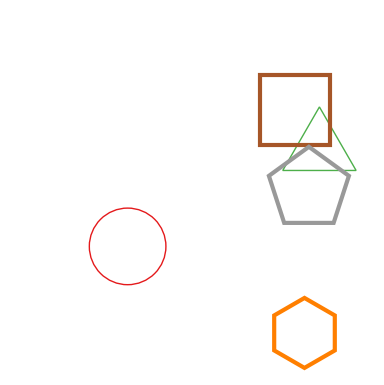[{"shape": "circle", "thickness": 1, "radius": 0.5, "center": [0.331, 0.36]}, {"shape": "triangle", "thickness": 1, "radius": 0.55, "center": [0.83, 0.612]}, {"shape": "hexagon", "thickness": 3, "radius": 0.45, "center": [0.791, 0.135]}, {"shape": "square", "thickness": 3, "radius": 0.45, "center": [0.766, 0.714]}, {"shape": "pentagon", "thickness": 3, "radius": 0.55, "center": [0.802, 0.509]}]